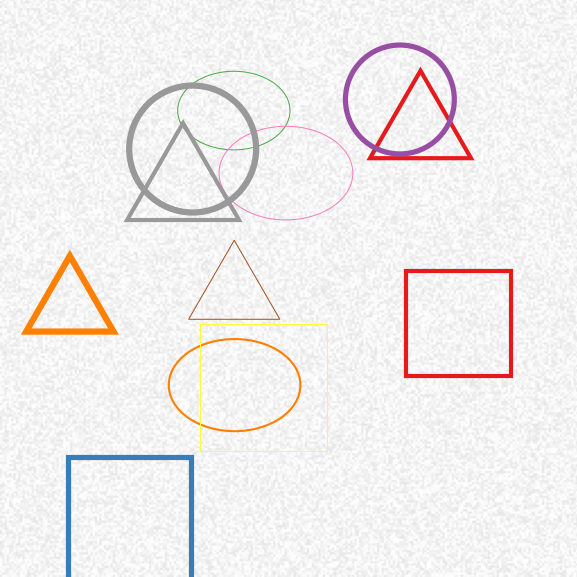[{"shape": "triangle", "thickness": 2, "radius": 0.51, "center": [0.728, 0.776]}, {"shape": "square", "thickness": 2, "radius": 0.46, "center": [0.793, 0.439]}, {"shape": "square", "thickness": 2.5, "radius": 0.53, "center": [0.224, 0.101]}, {"shape": "oval", "thickness": 0.5, "radius": 0.49, "center": [0.405, 0.808]}, {"shape": "circle", "thickness": 2.5, "radius": 0.47, "center": [0.692, 0.827]}, {"shape": "triangle", "thickness": 3, "radius": 0.44, "center": [0.121, 0.469]}, {"shape": "oval", "thickness": 1, "radius": 0.57, "center": [0.406, 0.332]}, {"shape": "square", "thickness": 0.5, "radius": 0.55, "center": [0.456, 0.327]}, {"shape": "triangle", "thickness": 0.5, "radius": 0.46, "center": [0.406, 0.492]}, {"shape": "oval", "thickness": 0.5, "radius": 0.58, "center": [0.495, 0.699]}, {"shape": "triangle", "thickness": 2, "radius": 0.56, "center": [0.317, 0.674]}, {"shape": "circle", "thickness": 3, "radius": 0.55, "center": [0.334, 0.741]}]